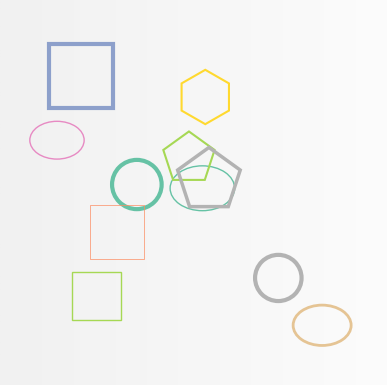[{"shape": "circle", "thickness": 3, "radius": 0.32, "center": [0.353, 0.521]}, {"shape": "oval", "thickness": 1, "radius": 0.42, "center": [0.522, 0.511]}, {"shape": "square", "thickness": 0.5, "radius": 0.35, "center": [0.301, 0.398]}, {"shape": "square", "thickness": 3, "radius": 0.41, "center": [0.209, 0.803]}, {"shape": "oval", "thickness": 1, "radius": 0.35, "center": [0.147, 0.636]}, {"shape": "square", "thickness": 1, "radius": 0.32, "center": [0.25, 0.231]}, {"shape": "pentagon", "thickness": 1.5, "radius": 0.35, "center": [0.488, 0.589]}, {"shape": "hexagon", "thickness": 1.5, "radius": 0.35, "center": [0.53, 0.748]}, {"shape": "oval", "thickness": 2, "radius": 0.37, "center": [0.831, 0.155]}, {"shape": "circle", "thickness": 3, "radius": 0.3, "center": [0.718, 0.278]}, {"shape": "pentagon", "thickness": 2.5, "radius": 0.42, "center": [0.539, 0.532]}]